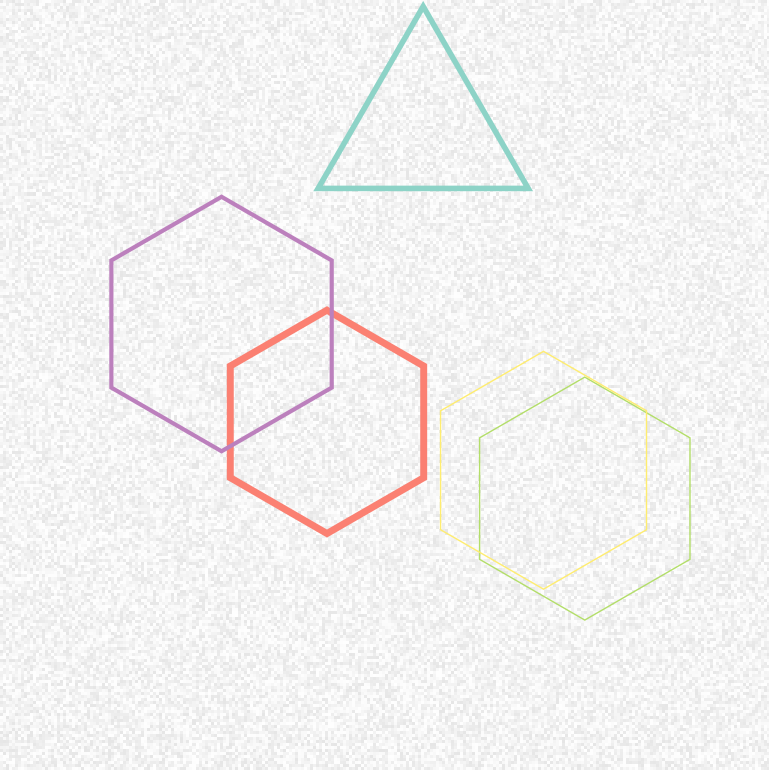[{"shape": "triangle", "thickness": 2, "radius": 0.79, "center": [0.55, 0.834]}, {"shape": "hexagon", "thickness": 2.5, "radius": 0.73, "center": [0.425, 0.452]}, {"shape": "hexagon", "thickness": 0.5, "radius": 0.79, "center": [0.759, 0.352]}, {"shape": "hexagon", "thickness": 1.5, "radius": 0.83, "center": [0.288, 0.579]}, {"shape": "hexagon", "thickness": 0.5, "radius": 0.77, "center": [0.706, 0.389]}]